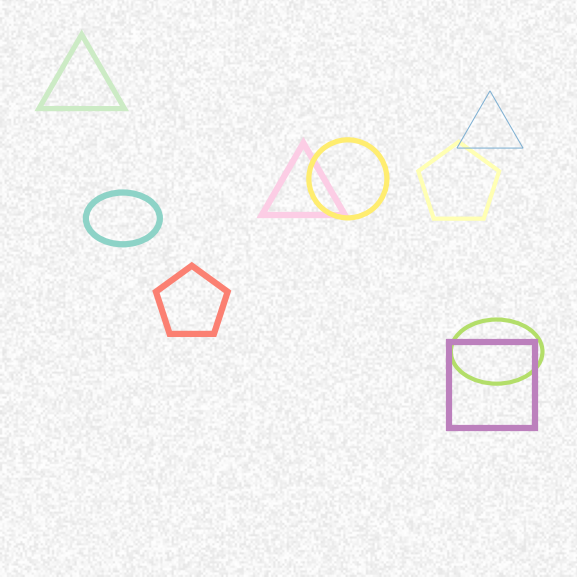[{"shape": "oval", "thickness": 3, "radius": 0.32, "center": [0.213, 0.621]}, {"shape": "pentagon", "thickness": 2, "radius": 0.37, "center": [0.794, 0.68]}, {"shape": "pentagon", "thickness": 3, "radius": 0.33, "center": [0.332, 0.474]}, {"shape": "triangle", "thickness": 0.5, "radius": 0.33, "center": [0.848, 0.776]}, {"shape": "oval", "thickness": 2, "radius": 0.4, "center": [0.86, 0.39]}, {"shape": "triangle", "thickness": 3, "radius": 0.42, "center": [0.525, 0.668]}, {"shape": "square", "thickness": 3, "radius": 0.37, "center": [0.852, 0.333]}, {"shape": "triangle", "thickness": 2.5, "radius": 0.43, "center": [0.141, 0.854]}, {"shape": "circle", "thickness": 2.5, "radius": 0.34, "center": [0.602, 0.689]}]